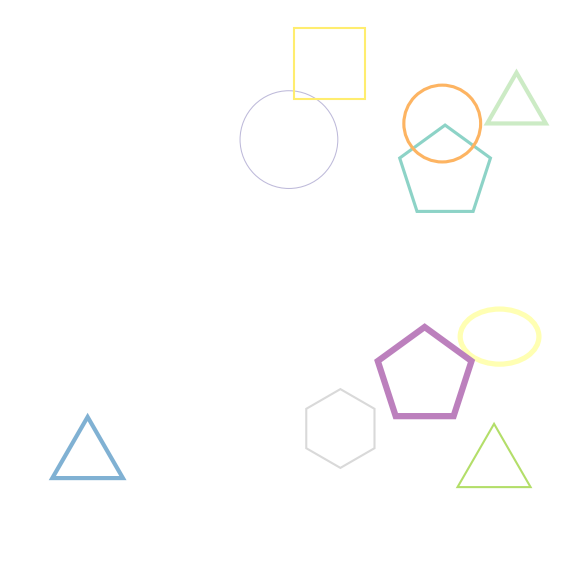[{"shape": "pentagon", "thickness": 1.5, "radius": 0.41, "center": [0.771, 0.7]}, {"shape": "oval", "thickness": 2.5, "radius": 0.34, "center": [0.865, 0.416]}, {"shape": "circle", "thickness": 0.5, "radius": 0.42, "center": [0.5, 0.757]}, {"shape": "triangle", "thickness": 2, "radius": 0.35, "center": [0.152, 0.207]}, {"shape": "circle", "thickness": 1.5, "radius": 0.33, "center": [0.766, 0.785]}, {"shape": "triangle", "thickness": 1, "radius": 0.37, "center": [0.856, 0.192]}, {"shape": "hexagon", "thickness": 1, "radius": 0.34, "center": [0.589, 0.257]}, {"shape": "pentagon", "thickness": 3, "radius": 0.43, "center": [0.735, 0.348]}, {"shape": "triangle", "thickness": 2, "radius": 0.29, "center": [0.894, 0.815]}, {"shape": "square", "thickness": 1, "radius": 0.31, "center": [0.57, 0.889]}]